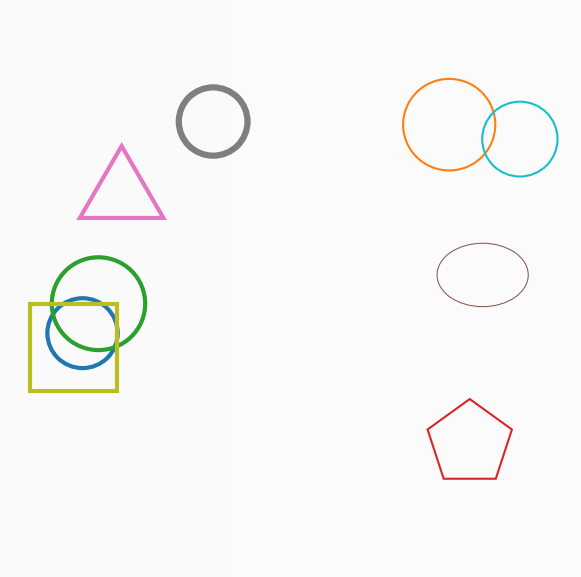[{"shape": "circle", "thickness": 2, "radius": 0.3, "center": [0.142, 0.422]}, {"shape": "circle", "thickness": 1, "radius": 0.4, "center": [0.773, 0.783]}, {"shape": "circle", "thickness": 2, "radius": 0.4, "center": [0.169, 0.473]}, {"shape": "pentagon", "thickness": 1, "radius": 0.38, "center": [0.808, 0.232]}, {"shape": "oval", "thickness": 0.5, "radius": 0.39, "center": [0.83, 0.523]}, {"shape": "triangle", "thickness": 2, "radius": 0.41, "center": [0.209, 0.663]}, {"shape": "circle", "thickness": 3, "radius": 0.3, "center": [0.367, 0.789]}, {"shape": "square", "thickness": 2, "radius": 0.37, "center": [0.127, 0.398]}, {"shape": "circle", "thickness": 1, "radius": 0.32, "center": [0.894, 0.758]}]